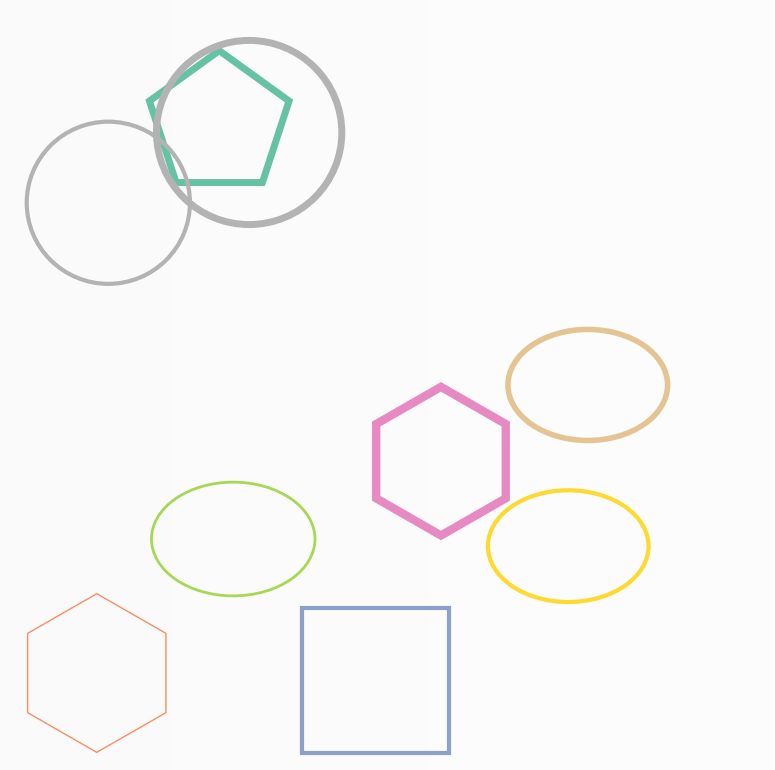[{"shape": "pentagon", "thickness": 2.5, "radius": 0.47, "center": [0.283, 0.84]}, {"shape": "hexagon", "thickness": 0.5, "radius": 0.52, "center": [0.125, 0.126]}, {"shape": "square", "thickness": 1.5, "radius": 0.47, "center": [0.485, 0.116]}, {"shape": "hexagon", "thickness": 3, "radius": 0.48, "center": [0.569, 0.401]}, {"shape": "oval", "thickness": 1, "radius": 0.53, "center": [0.301, 0.3]}, {"shape": "oval", "thickness": 1.5, "radius": 0.52, "center": [0.733, 0.291]}, {"shape": "oval", "thickness": 2, "radius": 0.51, "center": [0.758, 0.5]}, {"shape": "circle", "thickness": 2.5, "radius": 0.6, "center": [0.321, 0.828]}, {"shape": "circle", "thickness": 1.5, "radius": 0.53, "center": [0.14, 0.737]}]